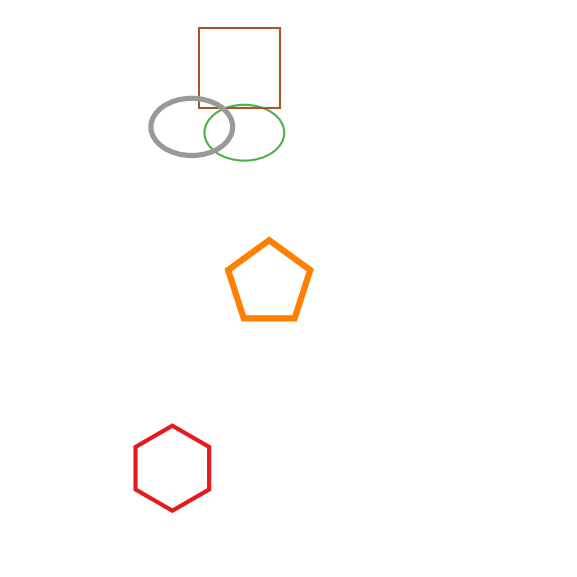[{"shape": "hexagon", "thickness": 2, "radius": 0.37, "center": [0.298, 0.188]}, {"shape": "oval", "thickness": 1, "radius": 0.35, "center": [0.423, 0.769]}, {"shape": "pentagon", "thickness": 3, "radius": 0.37, "center": [0.466, 0.508]}, {"shape": "square", "thickness": 1, "radius": 0.35, "center": [0.415, 0.882]}, {"shape": "oval", "thickness": 2.5, "radius": 0.35, "center": [0.332, 0.779]}]